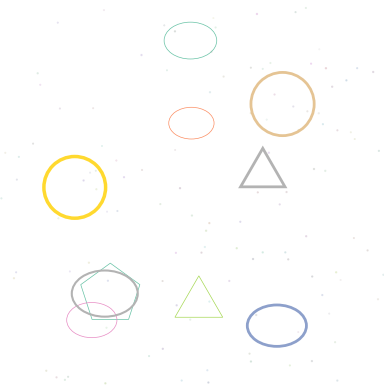[{"shape": "pentagon", "thickness": 0.5, "radius": 0.4, "center": [0.287, 0.236]}, {"shape": "oval", "thickness": 0.5, "radius": 0.34, "center": [0.495, 0.895]}, {"shape": "oval", "thickness": 0.5, "radius": 0.29, "center": [0.497, 0.68]}, {"shape": "oval", "thickness": 2, "radius": 0.38, "center": [0.719, 0.154]}, {"shape": "oval", "thickness": 0.5, "radius": 0.33, "center": [0.238, 0.169]}, {"shape": "triangle", "thickness": 0.5, "radius": 0.36, "center": [0.516, 0.212]}, {"shape": "circle", "thickness": 2.5, "radius": 0.4, "center": [0.194, 0.513]}, {"shape": "circle", "thickness": 2, "radius": 0.41, "center": [0.734, 0.73]}, {"shape": "oval", "thickness": 1.5, "radius": 0.43, "center": [0.272, 0.237]}, {"shape": "triangle", "thickness": 2, "radius": 0.33, "center": [0.683, 0.548]}]